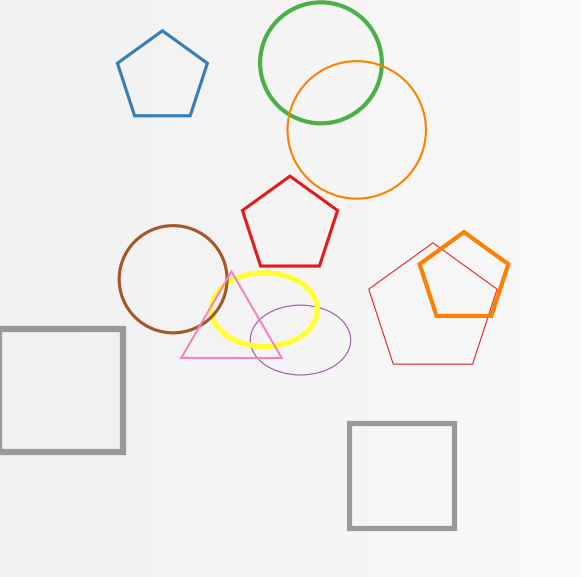[{"shape": "pentagon", "thickness": 1.5, "radius": 0.43, "center": [0.499, 0.608]}, {"shape": "pentagon", "thickness": 0.5, "radius": 0.58, "center": [0.745, 0.463]}, {"shape": "pentagon", "thickness": 1.5, "radius": 0.41, "center": [0.279, 0.864]}, {"shape": "circle", "thickness": 2, "radius": 0.52, "center": [0.552, 0.89]}, {"shape": "oval", "thickness": 0.5, "radius": 0.43, "center": [0.517, 0.41]}, {"shape": "pentagon", "thickness": 2, "radius": 0.4, "center": [0.798, 0.517]}, {"shape": "circle", "thickness": 1, "radius": 0.6, "center": [0.614, 0.774]}, {"shape": "oval", "thickness": 2.5, "radius": 0.46, "center": [0.455, 0.463]}, {"shape": "circle", "thickness": 1.5, "radius": 0.46, "center": [0.298, 0.516]}, {"shape": "triangle", "thickness": 1, "radius": 0.5, "center": [0.398, 0.429]}, {"shape": "square", "thickness": 3, "radius": 0.53, "center": [0.105, 0.323]}, {"shape": "square", "thickness": 2.5, "radius": 0.45, "center": [0.691, 0.176]}]